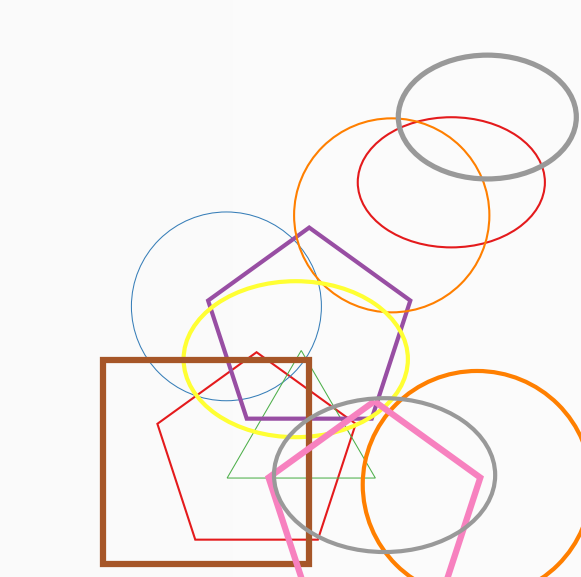[{"shape": "oval", "thickness": 1, "radius": 0.8, "center": [0.776, 0.683]}, {"shape": "pentagon", "thickness": 1, "radius": 0.9, "center": [0.441, 0.21]}, {"shape": "circle", "thickness": 0.5, "radius": 0.82, "center": [0.39, 0.469]}, {"shape": "triangle", "thickness": 0.5, "radius": 0.74, "center": [0.518, 0.245]}, {"shape": "pentagon", "thickness": 2, "radius": 0.91, "center": [0.532, 0.422]}, {"shape": "circle", "thickness": 1, "radius": 0.84, "center": [0.674, 0.626]}, {"shape": "circle", "thickness": 2, "radius": 0.98, "center": [0.821, 0.16]}, {"shape": "oval", "thickness": 2, "radius": 0.96, "center": [0.509, 0.377]}, {"shape": "square", "thickness": 3, "radius": 0.89, "center": [0.355, 0.199]}, {"shape": "pentagon", "thickness": 3, "radius": 0.96, "center": [0.644, 0.113]}, {"shape": "oval", "thickness": 2, "radius": 0.95, "center": [0.662, 0.176]}, {"shape": "oval", "thickness": 2.5, "radius": 0.77, "center": [0.838, 0.796]}]